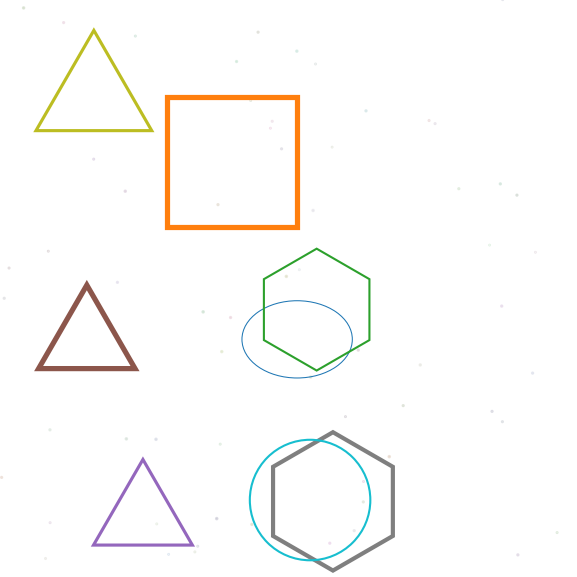[{"shape": "oval", "thickness": 0.5, "radius": 0.48, "center": [0.515, 0.412]}, {"shape": "square", "thickness": 2.5, "radius": 0.56, "center": [0.401, 0.719]}, {"shape": "hexagon", "thickness": 1, "radius": 0.53, "center": [0.548, 0.463]}, {"shape": "triangle", "thickness": 1.5, "radius": 0.49, "center": [0.248, 0.105]}, {"shape": "triangle", "thickness": 2.5, "radius": 0.48, "center": [0.15, 0.409]}, {"shape": "hexagon", "thickness": 2, "radius": 0.6, "center": [0.577, 0.131]}, {"shape": "triangle", "thickness": 1.5, "radius": 0.58, "center": [0.163, 0.831]}, {"shape": "circle", "thickness": 1, "radius": 0.52, "center": [0.537, 0.133]}]